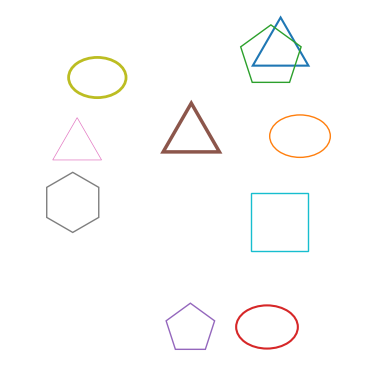[{"shape": "triangle", "thickness": 1.5, "radius": 0.42, "center": [0.729, 0.871]}, {"shape": "oval", "thickness": 1, "radius": 0.39, "center": [0.779, 0.646]}, {"shape": "pentagon", "thickness": 1, "radius": 0.41, "center": [0.704, 0.853]}, {"shape": "oval", "thickness": 1.5, "radius": 0.4, "center": [0.694, 0.151]}, {"shape": "pentagon", "thickness": 1, "radius": 0.33, "center": [0.494, 0.146]}, {"shape": "triangle", "thickness": 2.5, "radius": 0.42, "center": [0.497, 0.648]}, {"shape": "triangle", "thickness": 0.5, "radius": 0.37, "center": [0.2, 0.621]}, {"shape": "hexagon", "thickness": 1, "radius": 0.39, "center": [0.189, 0.474]}, {"shape": "oval", "thickness": 2, "radius": 0.37, "center": [0.253, 0.799]}, {"shape": "square", "thickness": 1, "radius": 0.38, "center": [0.726, 0.423]}]